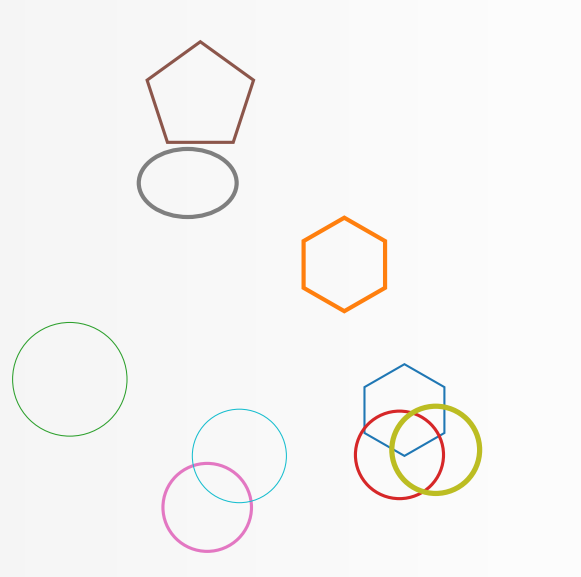[{"shape": "hexagon", "thickness": 1, "radius": 0.4, "center": [0.696, 0.289]}, {"shape": "hexagon", "thickness": 2, "radius": 0.4, "center": [0.592, 0.541]}, {"shape": "circle", "thickness": 0.5, "radius": 0.49, "center": [0.12, 0.342]}, {"shape": "circle", "thickness": 1.5, "radius": 0.38, "center": [0.687, 0.211]}, {"shape": "pentagon", "thickness": 1.5, "radius": 0.48, "center": [0.345, 0.831]}, {"shape": "circle", "thickness": 1.5, "radius": 0.38, "center": [0.356, 0.121]}, {"shape": "oval", "thickness": 2, "radius": 0.42, "center": [0.323, 0.682]}, {"shape": "circle", "thickness": 2.5, "radius": 0.38, "center": [0.75, 0.22]}, {"shape": "circle", "thickness": 0.5, "radius": 0.4, "center": [0.412, 0.21]}]